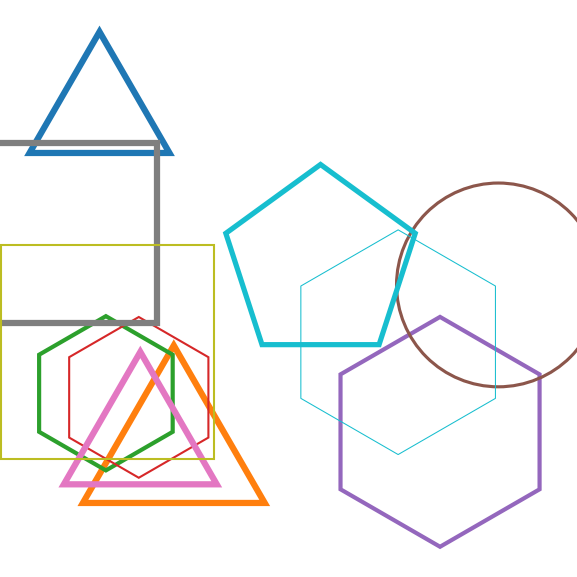[{"shape": "triangle", "thickness": 3, "radius": 0.7, "center": [0.172, 0.804]}, {"shape": "triangle", "thickness": 3, "radius": 0.91, "center": [0.301, 0.219]}, {"shape": "hexagon", "thickness": 2, "radius": 0.67, "center": [0.183, 0.318]}, {"shape": "hexagon", "thickness": 1, "radius": 0.7, "center": [0.24, 0.311]}, {"shape": "hexagon", "thickness": 2, "radius": 1.0, "center": [0.762, 0.251]}, {"shape": "circle", "thickness": 1.5, "radius": 0.88, "center": [0.863, 0.506]}, {"shape": "triangle", "thickness": 3, "radius": 0.76, "center": [0.243, 0.237]}, {"shape": "square", "thickness": 3, "radius": 0.78, "center": [0.117, 0.595]}, {"shape": "square", "thickness": 1, "radius": 0.92, "center": [0.186, 0.39]}, {"shape": "hexagon", "thickness": 0.5, "radius": 0.97, "center": [0.689, 0.407]}, {"shape": "pentagon", "thickness": 2.5, "radius": 0.86, "center": [0.555, 0.542]}]